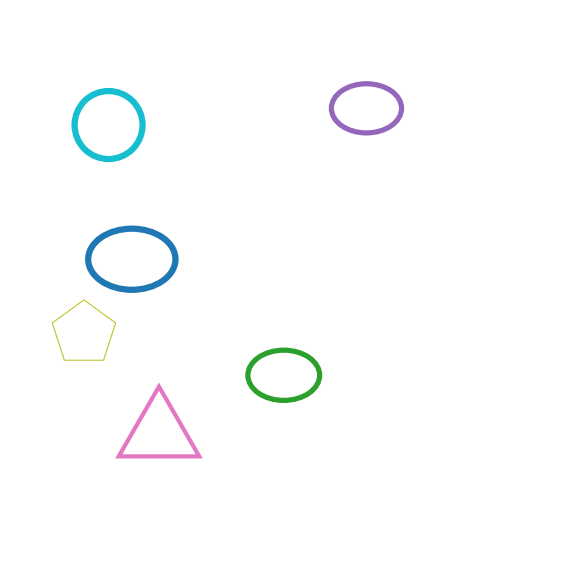[{"shape": "oval", "thickness": 3, "radius": 0.38, "center": [0.228, 0.55]}, {"shape": "oval", "thickness": 2.5, "radius": 0.31, "center": [0.491, 0.349]}, {"shape": "oval", "thickness": 2.5, "radius": 0.3, "center": [0.635, 0.812]}, {"shape": "triangle", "thickness": 2, "radius": 0.4, "center": [0.275, 0.249]}, {"shape": "pentagon", "thickness": 0.5, "radius": 0.29, "center": [0.145, 0.422]}, {"shape": "circle", "thickness": 3, "radius": 0.29, "center": [0.188, 0.783]}]